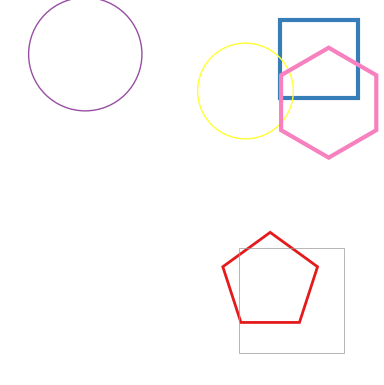[{"shape": "pentagon", "thickness": 2, "radius": 0.65, "center": [0.702, 0.267]}, {"shape": "square", "thickness": 3, "radius": 0.51, "center": [0.829, 0.846]}, {"shape": "circle", "thickness": 1, "radius": 0.74, "center": [0.222, 0.859]}, {"shape": "circle", "thickness": 1, "radius": 0.62, "center": [0.638, 0.764]}, {"shape": "hexagon", "thickness": 3, "radius": 0.71, "center": [0.854, 0.733]}, {"shape": "square", "thickness": 0.5, "radius": 0.68, "center": [0.758, 0.22]}]